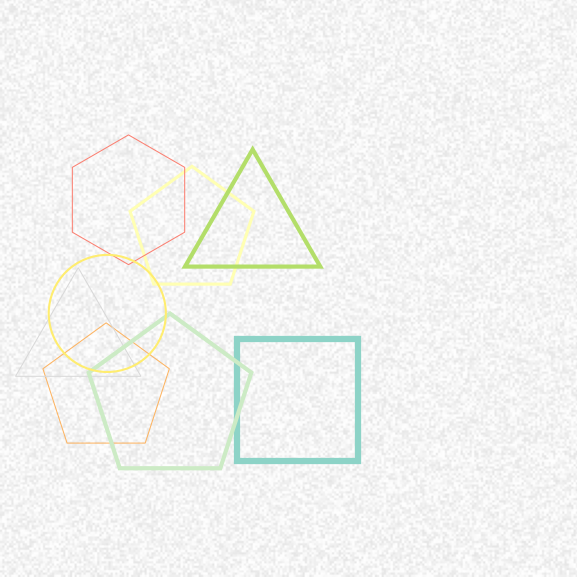[{"shape": "square", "thickness": 3, "radius": 0.52, "center": [0.516, 0.306]}, {"shape": "pentagon", "thickness": 1.5, "radius": 0.56, "center": [0.332, 0.598]}, {"shape": "hexagon", "thickness": 0.5, "radius": 0.56, "center": [0.223, 0.653]}, {"shape": "pentagon", "thickness": 0.5, "radius": 0.58, "center": [0.184, 0.325]}, {"shape": "triangle", "thickness": 2, "radius": 0.68, "center": [0.437, 0.605]}, {"shape": "triangle", "thickness": 0.5, "radius": 0.63, "center": [0.135, 0.41]}, {"shape": "pentagon", "thickness": 2, "radius": 0.74, "center": [0.294, 0.308]}, {"shape": "circle", "thickness": 1, "radius": 0.51, "center": [0.186, 0.456]}]